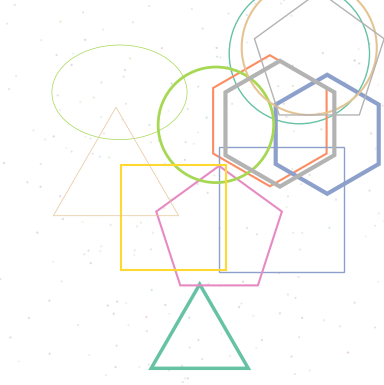[{"shape": "circle", "thickness": 1, "radius": 0.91, "center": [0.778, 0.861]}, {"shape": "triangle", "thickness": 2.5, "radius": 0.73, "center": [0.519, 0.116]}, {"shape": "hexagon", "thickness": 1.5, "radius": 0.85, "center": [0.701, 0.686]}, {"shape": "hexagon", "thickness": 3, "radius": 0.77, "center": [0.85, 0.651]}, {"shape": "square", "thickness": 1, "radius": 0.81, "center": [0.73, 0.455]}, {"shape": "pentagon", "thickness": 1.5, "radius": 0.86, "center": [0.569, 0.398]}, {"shape": "oval", "thickness": 0.5, "radius": 0.88, "center": [0.31, 0.76]}, {"shape": "circle", "thickness": 2, "radius": 0.75, "center": [0.561, 0.676]}, {"shape": "square", "thickness": 1.5, "radius": 0.68, "center": [0.451, 0.436]}, {"shape": "triangle", "thickness": 0.5, "radius": 0.94, "center": [0.301, 0.534]}, {"shape": "circle", "thickness": 1.5, "radius": 0.88, "center": [0.803, 0.877]}, {"shape": "hexagon", "thickness": 3, "radius": 0.82, "center": [0.727, 0.679]}, {"shape": "pentagon", "thickness": 1, "radius": 0.89, "center": [0.829, 0.845]}]